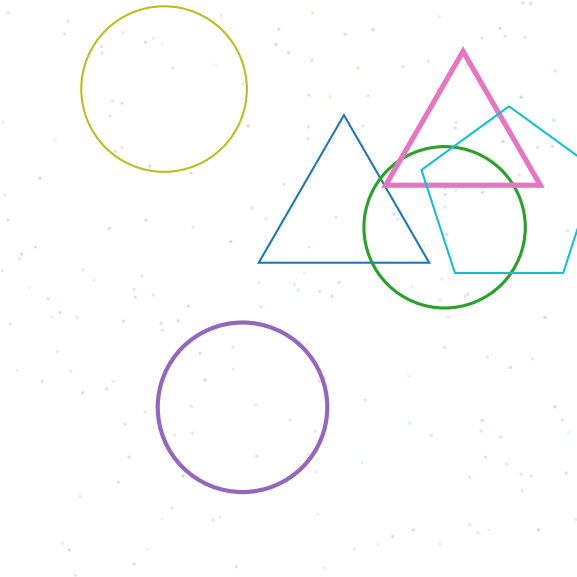[{"shape": "triangle", "thickness": 1, "radius": 0.85, "center": [0.596, 0.629]}, {"shape": "circle", "thickness": 1.5, "radius": 0.7, "center": [0.77, 0.606]}, {"shape": "circle", "thickness": 2, "radius": 0.73, "center": [0.42, 0.294]}, {"shape": "triangle", "thickness": 2.5, "radius": 0.77, "center": [0.802, 0.756]}, {"shape": "circle", "thickness": 1, "radius": 0.72, "center": [0.284, 0.845]}, {"shape": "pentagon", "thickness": 1, "radius": 0.8, "center": [0.882, 0.656]}]